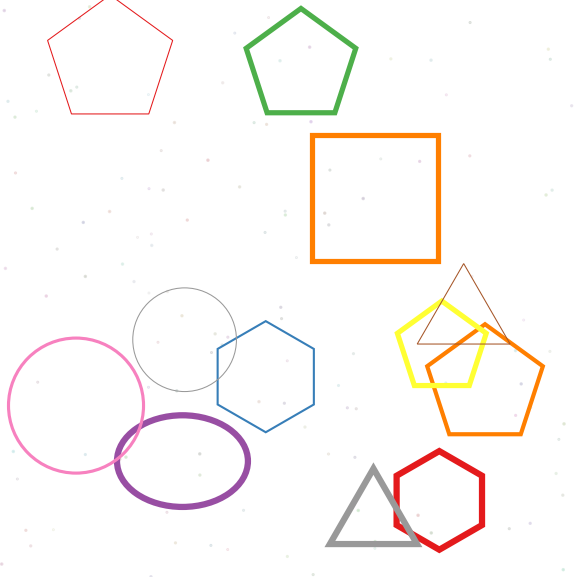[{"shape": "pentagon", "thickness": 0.5, "radius": 0.57, "center": [0.191, 0.894]}, {"shape": "hexagon", "thickness": 3, "radius": 0.43, "center": [0.761, 0.133]}, {"shape": "hexagon", "thickness": 1, "radius": 0.48, "center": [0.46, 0.347]}, {"shape": "pentagon", "thickness": 2.5, "radius": 0.5, "center": [0.521, 0.885]}, {"shape": "oval", "thickness": 3, "radius": 0.57, "center": [0.316, 0.201]}, {"shape": "square", "thickness": 2.5, "radius": 0.54, "center": [0.65, 0.656]}, {"shape": "pentagon", "thickness": 2, "radius": 0.53, "center": [0.84, 0.332]}, {"shape": "pentagon", "thickness": 2.5, "radius": 0.4, "center": [0.765, 0.397]}, {"shape": "triangle", "thickness": 0.5, "radius": 0.46, "center": [0.803, 0.45]}, {"shape": "circle", "thickness": 1.5, "radius": 0.58, "center": [0.132, 0.297]}, {"shape": "triangle", "thickness": 3, "radius": 0.44, "center": [0.647, 0.101]}, {"shape": "circle", "thickness": 0.5, "radius": 0.45, "center": [0.32, 0.411]}]